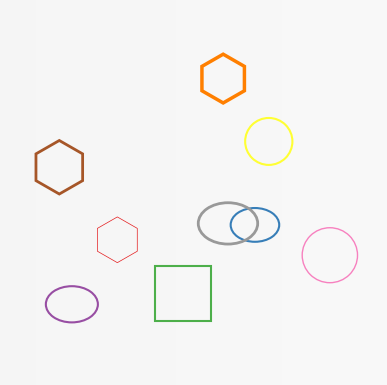[{"shape": "hexagon", "thickness": 0.5, "radius": 0.3, "center": [0.303, 0.377]}, {"shape": "oval", "thickness": 1.5, "radius": 0.31, "center": [0.658, 0.416]}, {"shape": "square", "thickness": 1.5, "radius": 0.36, "center": [0.472, 0.239]}, {"shape": "oval", "thickness": 1.5, "radius": 0.34, "center": [0.185, 0.21]}, {"shape": "hexagon", "thickness": 2.5, "radius": 0.32, "center": [0.576, 0.796]}, {"shape": "circle", "thickness": 1.5, "radius": 0.3, "center": [0.694, 0.633]}, {"shape": "hexagon", "thickness": 2, "radius": 0.35, "center": [0.153, 0.566]}, {"shape": "circle", "thickness": 1, "radius": 0.36, "center": [0.851, 0.337]}, {"shape": "oval", "thickness": 2, "radius": 0.38, "center": [0.588, 0.42]}]